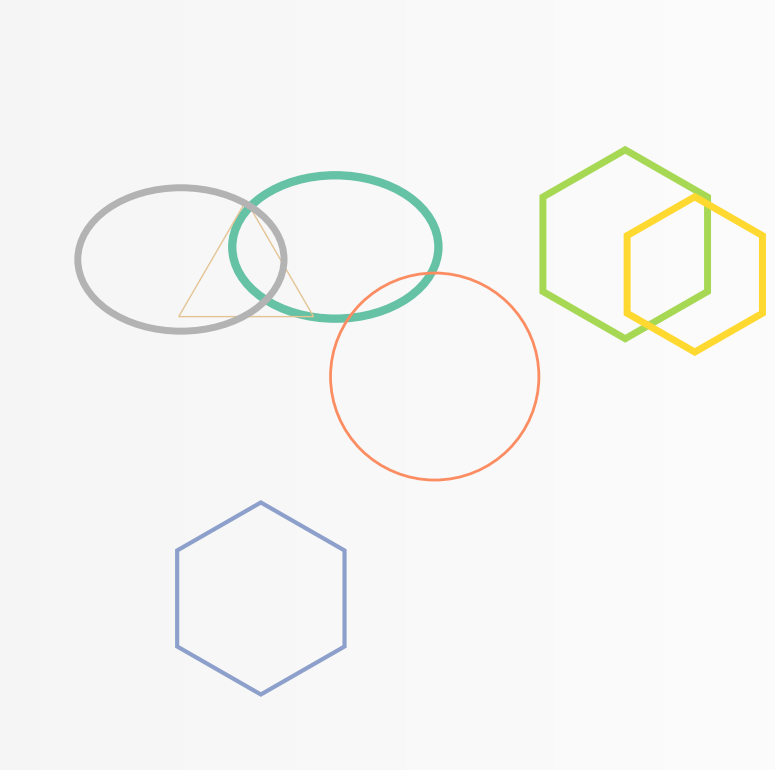[{"shape": "oval", "thickness": 3, "radius": 0.67, "center": [0.433, 0.679]}, {"shape": "circle", "thickness": 1, "radius": 0.67, "center": [0.561, 0.511]}, {"shape": "hexagon", "thickness": 1.5, "radius": 0.62, "center": [0.337, 0.223]}, {"shape": "hexagon", "thickness": 2.5, "radius": 0.61, "center": [0.807, 0.683]}, {"shape": "hexagon", "thickness": 2.5, "radius": 0.5, "center": [0.897, 0.644]}, {"shape": "triangle", "thickness": 0.5, "radius": 0.5, "center": [0.318, 0.639]}, {"shape": "oval", "thickness": 2.5, "radius": 0.67, "center": [0.233, 0.663]}]